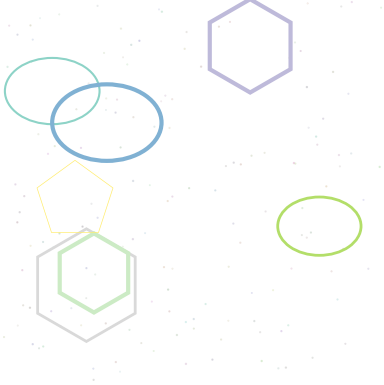[{"shape": "oval", "thickness": 1.5, "radius": 0.61, "center": [0.136, 0.764]}, {"shape": "hexagon", "thickness": 3, "radius": 0.61, "center": [0.65, 0.881]}, {"shape": "oval", "thickness": 3, "radius": 0.71, "center": [0.278, 0.682]}, {"shape": "oval", "thickness": 2, "radius": 0.54, "center": [0.83, 0.413]}, {"shape": "hexagon", "thickness": 2, "radius": 0.73, "center": [0.224, 0.259]}, {"shape": "hexagon", "thickness": 3, "radius": 0.51, "center": [0.244, 0.291]}, {"shape": "pentagon", "thickness": 0.5, "radius": 0.52, "center": [0.195, 0.48]}]